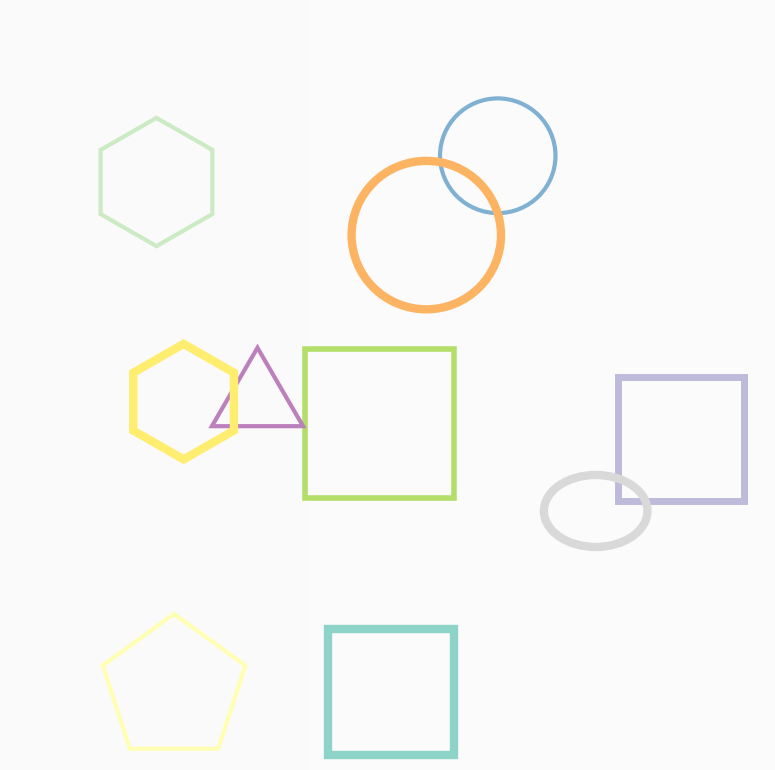[{"shape": "square", "thickness": 3, "radius": 0.41, "center": [0.505, 0.101]}, {"shape": "pentagon", "thickness": 1.5, "radius": 0.48, "center": [0.225, 0.106]}, {"shape": "square", "thickness": 2.5, "radius": 0.41, "center": [0.879, 0.43]}, {"shape": "circle", "thickness": 1.5, "radius": 0.37, "center": [0.642, 0.798]}, {"shape": "circle", "thickness": 3, "radius": 0.48, "center": [0.55, 0.695]}, {"shape": "square", "thickness": 2, "radius": 0.48, "center": [0.49, 0.45]}, {"shape": "oval", "thickness": 3, "radius": 0.33, "center": [0.769, 0.336]}, {"shape": "triangle", "thickness": 1.5, "radius": 0.34, "center": [0.332, 0.48]}, {"shape": "hexagon", "thickness": 1.5, "radius": 0.42, "center": [0.202, 0.764]}, {"shape": "hexagon", "thickness": 3, "radius": 0.38, "center": [0.237, 0.478]}]